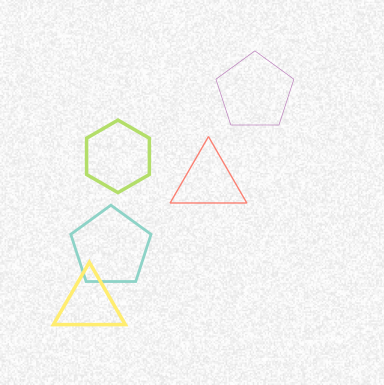[{"shape": "pentagon", "thickness": 2, "radius": 0.55, "center": [0.288, 0.357]}, {"shape": "triangle", "thickness": 1, "radius": 0.57, "center": [0.541, 0.53]}, {"shape": "hexagon", "thickness": 2.5, "radius": 0.47, "center": [0.306, 0.594]}, {"shape": "pentagon", "thickness": 0.5, "radius": 0.53, "center": [0.662, 0.761]}, {"shape": "triangle", "thickness": 2.5, "radius": 0.54, "center": [0.232, 0.211]}]